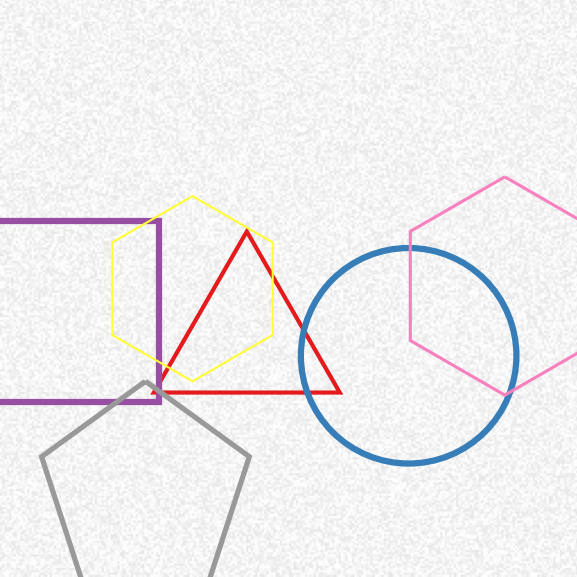[{"shape": "triangle", "thickness": 2, "radius": 0.93, "center": [0.427, 0.412]}, {"shape": "circle", "thickness": 3, "radius": 0.93, "center": [0.708, 0.383]}, {"shape": "square", "thickness": 3, "radius": 0.78, "center": [0.119, 0.46]}, {"shape": "hexagon", "thickness": 1, "radius": 0.8, "center": [0.333, 0.499]}, {"shape": "hexagon", "thickness": 1.5, "radius": 0.94, "center": [0.874, 0.504]}, {"shape": "pentagon", "thickness": 2.5, "radius": 0.95, "center": [0.252, 0.15]}]